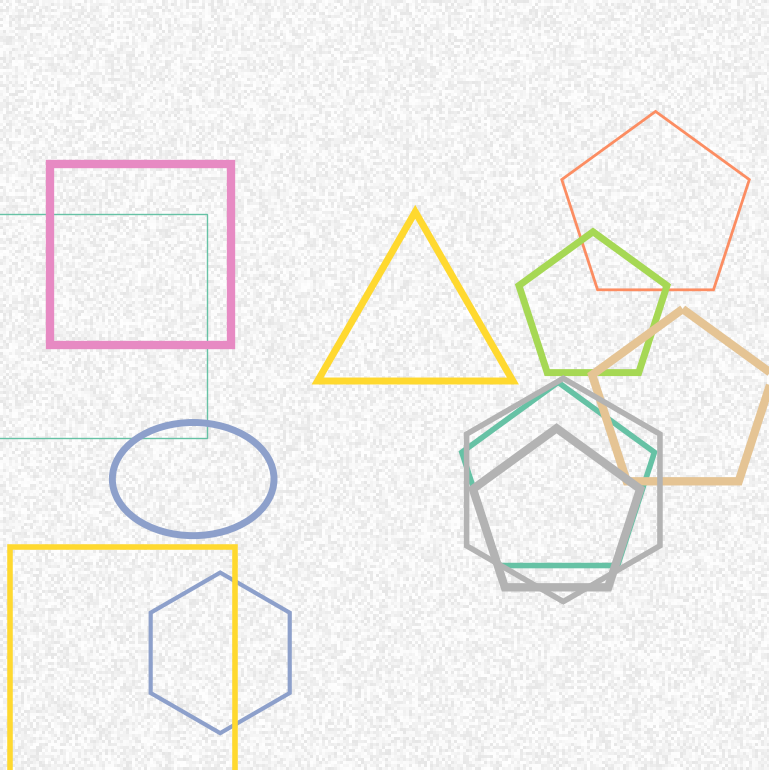[{"shape": "pentagon", "thickness": 2, "radius": 0.66, "center": [0.725, 0.372]}, {"shape": "square", "thickness": 0.5, "radius": 0.73, "center": [0.123, 0.576]}, {"shape": "pentagon", "thickness": 1, "radius": 0.64, "center": [0.851, 0.727]}, {"shape": "oval", "thickness": 2.5, "radius": 0.52, "center": [0.251, 0.378]}, {"shape": "hexagon", "thickness": 1.5, "radius": 0.52, "center": [0.286, 0.152]}, {"shape": "square", "thickness": 3, "radius": 0.59, "center": [0.183, 0.669]}, {"shape": "pentagon", "thickness": 2.5, "radius": 0.51, "center": [0.77, 0.598]}, {"shape": "square", "thickness": 2, "radius": 0.73, "center": [0.159, 0.143]}, {"shape": "triangle", "thickness": 2.5, "radius": 0.73, "center": [0.539, 0.578]}, {"shape": "pentagon", "thickness": 3, "radius": 0.62, "center": [0.887, 0.475]}, {"shape": "hexagon", "thickness": 2, "radius": 0.72, "center": [0.732, 0.364]}, {"shape": "pentagon", "thickness": 3, "radius": 0.57, "center": [0.723, 0.33]}]